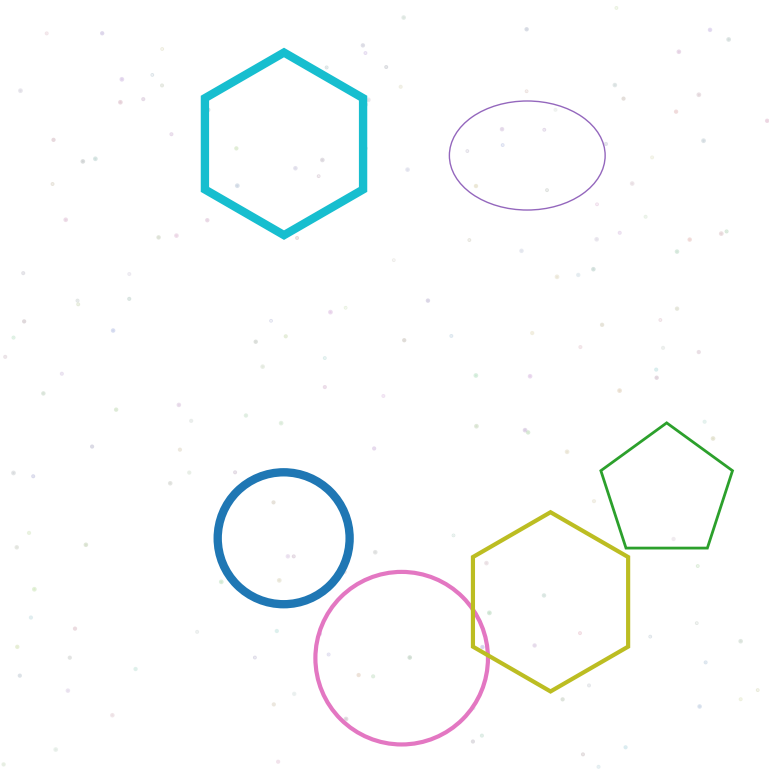[{"shape": "circle", "thickness": 3, "radius": 0.43, "center": [0.368, 0.301]}, {"shape": "pentagon", "thickness": 1, "radius": 0.45, "center": [0.866, 0.361]}, {"shape": "oval", "thickness": 0.5, "radius": 0.51, "center": [0.685, 0.798]}, {"shape": "circle", "thickness": 1.5, "radius": 0.56, "center": [0.522, 0.145]}, {"shape": "hexagon", "thickness": 1.5, "radius": 0.58, "center": [0.715, 0.218]}, {"shape": "hexagon", "thickness": 3, "radius": 0.59, "center": [0.369, 0.813]}]